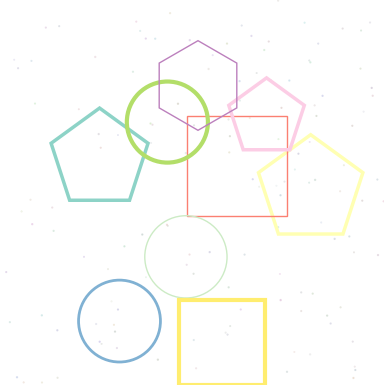[{"shape": "pentagon", "thickness": 2.5, "radius": 0.66, "center": [0.259, 0.587]}, {"shape": "pentagon", "thickness": 2.5, "radius": 0.71, "center": [0.807, 0.507]}, {"shape": "square", "thickness": 1, "radius": 0.65, "center": [0.617, 0.569]}, {"shape": "circle", "thickness": 2, "radius": 0.53, "center": [0.31, 0.166]}, {"shape": "circle", "thickness": 3, "radius": 0.53, "center": [0.435, 0.683]}, {"shape": "pentagon", "thickness": 2.5, "radius": 0.52, "center": [0.692, 0.694]}, {"shape": "hexagon", "thickness": 1, "radius": 0.58, "center": [0.514, 0.778]}, {"shape": "circle", "thickness": 1, "radius": 0.53, "center": [0.483, 0.333]}, {"shape": "square", "thickness": 3, "radius": 0.55, "center": [0.577, 0.11]}]